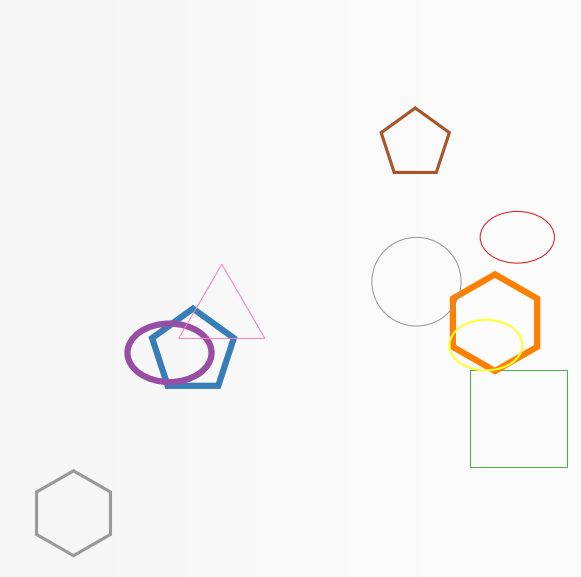[{"shape": "oval", "thickness": 0.5, "radius": 0.32, "center": [0.89, 0.588]}, {"shape": "pentagon", "thickness": 3, "radius": 0.37, "center": [0.332, 0.391]}, {"shape": "square", "thickness": 0.5, "radius": 0.42, "center": [0.893, 0.275]}, {"shape": "oval", "thickness": 3, "radius": 0.36, "center": [0.292, 0.388]}, {"shape": "hexagon", "thickness": 3, "radius": 0.42, "center": [0.852, 0.44]}, {"shape": "oval", "thickness": 1, "radius": 0.31, "center": [0.836, 0.402]}, {"shape": "pentagon", "thickness": 1.5, "radius": 0.31, "center": [0.714, 0.75]}, {"shape": "triangle", "thickness": 0.5, "radius": 0.43, "center": [0.382, 0.456]}, {"shape": "hexagon", "thickness": 1.5, "radius": 0.37, "center": [0.126, 0.11]}, {"shape": "circle", "thickness": 0.5, "radius": 0.38, "center": [0.717, 0.511]}]